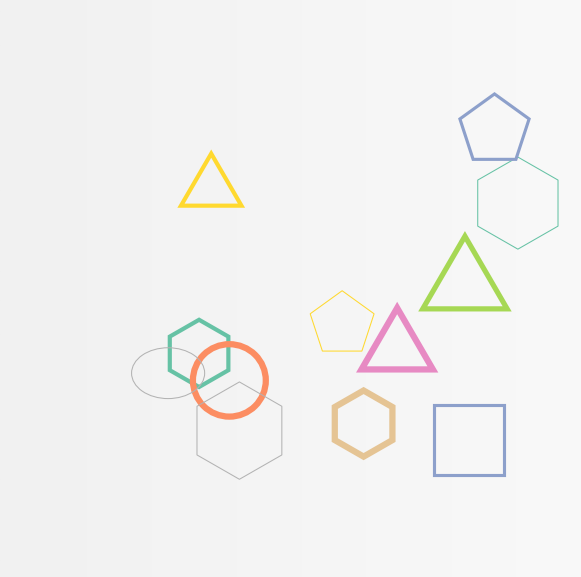[{"shape": "hexagon", "thickness": 2, "radius": 0.29, "center": [0.342, 0.387]}, {"shape": "hexagon", "thickness": 0.5, "radius": 0.4, "center": [0.891, 0.647]}, {"shape": "circle", "thickness": 3, "radius": 0.31, "center": [0.395, 0.34]}, {"shape": "square", "thickness": 1.5, "radius": 0.3, "center": [0.807, 0.238]}, {"shape": "pentagon", "thickness": 1.5, "radius": 0.31, "center": [0.851, 0.774]}, {"shape": "triangle", "thickness": 3, "radius": 0.35, "center": [0.683, 0.395]}, {"shape": "triangle", "thickness": 2.5, "radius": 0.42, "center": [0.8, 0.506]}, {"shape": "pentagon", "thickness": 0.5, "radius": 0.29, "center": [0.589, 0.438]}, {"shape": "triangle", "thickness": 2, "radius": 0.3, "center": [0.363, 0.673]}, {"shape": "hexagon", "thickness": 3, "radius": 0.29, "center": [0.626, 0.266]}, {"shape": "oval", "thickness": 0.5, "radius": 0.31, "center": [0.289, 0.353]}, {"shape": "hexagon", "thickness": 0.5, "radius": 0.42, "center": [0.412, 0.253]}]